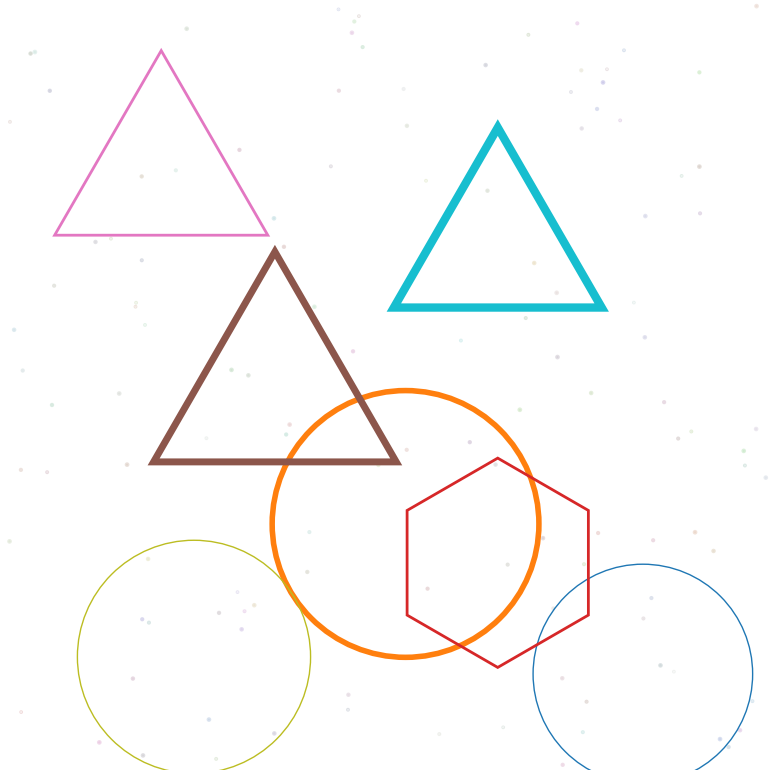[{"shape": "circle", "thickness": 0.5, "radius": 0.71, "center": [0.835, 0.125]}, {"shape": "circle", "thickness": 2, "radius": 0.87, "center": [0.527, 0.32]}, {"shape": "hexagon", "thickness": 1, "radius": 0.68, "center": [0.646, 0.269]}, {"shape": "triangle", "thickness": 2.5, "radius": 0.91, "center": [0.357, 0.491]}, {"shape": "triangle", "thickness": 1, "radius": 0.8, "center": [0.209, 0.774]}, {"shape": "circle", "thickness": 0.5, "radius": 0.76, "center": [0.252, 0.147]}, {"shape": "triangle", "thickness": 3, "radius": 0.78, "center": [0.646, 0.679]}]